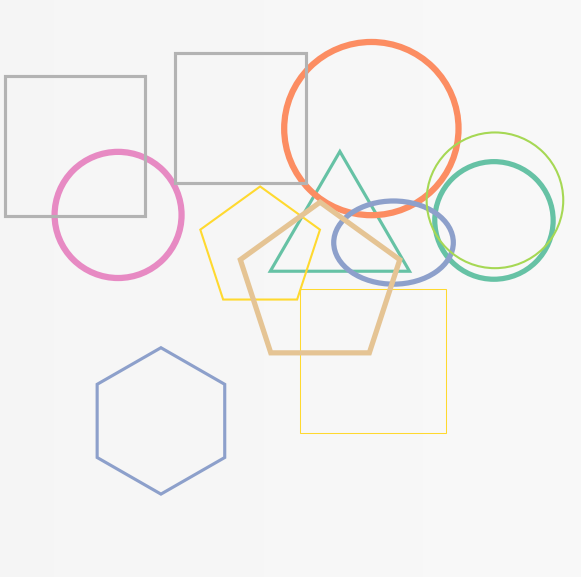[{"shape": "circle", "thickness": 2.5, "radius": 0.51, "center": [0.85, 0.617]}, {"shape": "triangle", "thickness": 1.5, "radius": 0.69, "center": [0.585, 0.599]}, {"shape": "circle", "thickness": 3, "radius": 0.75, "center": [0.639, 0.776]}, {"shape": "oval", "thickness": 2.5, "radius": 0.51, "center": [0.677, 0.579]}, {"shape": "hexagon", "thickness": 1.5, "radius": 0.63, "center": [0.277, 0.27]}, {"shape": "circle", "thickness": 3, "radius": 0.55, "center": [0.203, 0.627]}, {"shape": "circle", "thickness": 1, "radius": 0.59, "center": [0.852, 0.652]}, {"shape": "square", "thickness": 0.5, "radius": 0.62, "center": [0.642, 0.375]}, {"shape": "pentagon", "thickness": 1, "radius": 0.54, "center": [0.448, 0.568]}, {"shape": "pentagon", "thickness": 2.5, "radius": 0.72, "center": [0.551, 0.505]}, {"shape": "square", "thickness": 1.5, "radius": 0.6, "center": [0.129, 0.747]}, {"shape": "square", "thickness": 1.5, "radius": 0.56, "center": [0.414, 0.795]}]